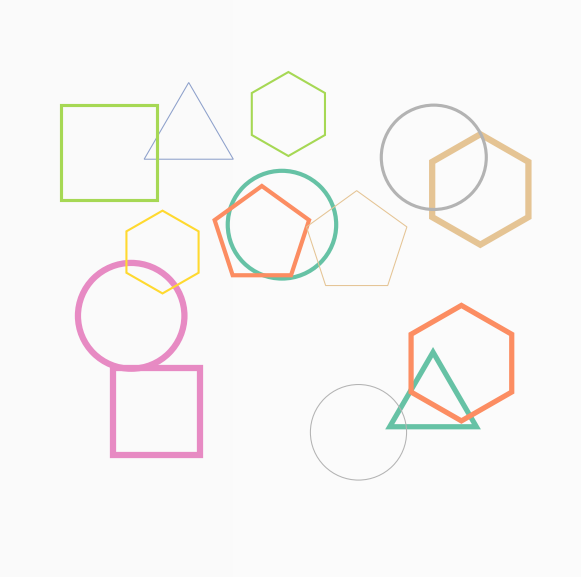[{"shape": "circle", "thickness": 2, "radius": 0.47, "center": [0.485, 0.61]}, {"shape": "triangle", "thickness": 2.5, "radius": 0.43, "center": [0.745, 0.303]}, {"shape": "pentagon", "thickness": 2, "radius": 0.43, "center": [0.45, 0.592]}, {"shape": "hexagon", "thickness": 2.5, "radius": 0.5, "center": [0.794, 0.37]}, {"shape": "triangle", "thickness": 0.5, "radius": 0.44, "center": [0.325, 0.768]}, {"shape": "square", "thickness": 3, "radius": 0.38, "center": [0.269, 0.286]}, {"shape": "circle", "thickness": 3, "radius": 0.46, "center": [0.226, 0.452]}, {"shape": "hexagon", "thickness": 1, "radius": 0.36, "center": [0.496, 0.802]}, {"shape": "square", "thickness": 1.5, "radius": 0.41, "center": [0.188, 0.736]}, {"shape": "hexagon", "thickness": 1, "radius": 0.36, "center": [0.28, 0.563]}, {"shape": "hexagon", "thickness": 3, "radius": 0.48, "center": [0.826, 0.671]}, {"shape": "pentagon", "thickness": 0.5, "radius": 0.45, "center": [0.614, 0.578]}, {"shape": "circle", "thickness": 0.5, "radius": 0.41, "center": [0.617, 0.251]}, {"shape": "circle", "thickness": 1.5, "radius": 0.45, "center": [0.746, 0.727]}]